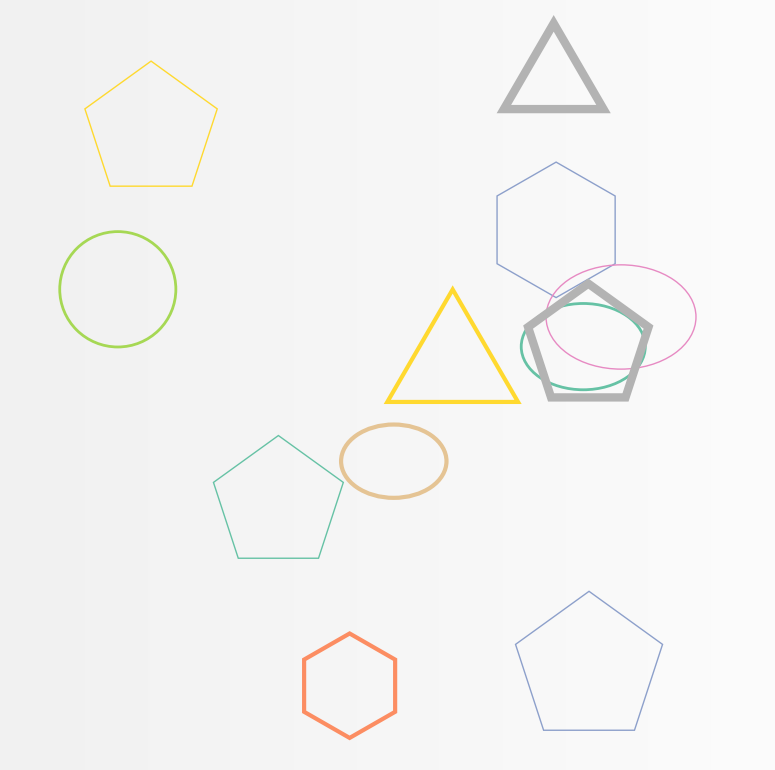[{"shape": "pentagon", "thickness": 0.5, "radius": 0.44, "center": [0.359, 0.346]}, {"shape": "oval", "thickness": 1, "radius": 0.4, "center": [0.753, 0.55]}, {"shape": "hexagon", "thickness": 1.5, "radius": 0.34, "center": [0.451, 0.109]}, {"shape": "pentagon", "thickness": 0.5, "radius": 0.5, "center": [0.76, 0.132]}, {"shape": "hexagon", "thickness": 0.5, "radius": 0.44, "center": [0.718, 0.701]}, {"shape": "oval", "thickness": 0.5, "radius": 0.48, "center": [0.801, 0.588]}, {"shape": "circle", "thickness": 1, "radius": 0.37, "center": [0.152, 0.624]}, {"shape": "pentagon", "thickness": 0.5, "radius": 0.45, "center": [0.195, 0.831]}, {"shape": "triangle", "thickness": 1.5, "radius": 0.49, "center": [0.584, 0.527]}, {"shape": "oval", "thickness": 1.5, "radius": 0.34, "center": [0.508, 0.401]}, {"shape": "triangle", "thickness": 3, "radius": 0.37, "center": [0.714, 0.895]}, {"shape": "pentagon", "thickness": 3, "radius": 0.41, "center": [0.759, 0.55]}]